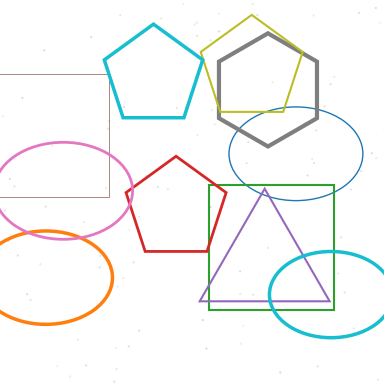[{"shape": "oval", "thickness": 1, "radius": 0.87, "center": [0.769, 0.601]}, {"shape": "oval", "thickness": 2.5, "radius": 0.87, "center": [0.119, 0.279]}, {"shape": "square", "thickness": 1.5, "radius": 0.81, "center": [0.705, 0.358]}, {"shape": "pentagon", "thickness": 2, "radius": 0.68, "center": [0.457, 0.458]}, {"shape": "triangle", "thickness": 1.5, "radius": 0.97, "center": [0.687, 0.315]}, {"shape": "square", "thickness": 0.5, "radius": 0.8, "center": [0.124, 0.647]}, {"shape": "oval", "thickness": 2, "radius": 0.9, "center": [0.164, 0.504]}, {"shape": "hexagon", "thickness": 3, "radius": 0.73, "center": [0.696, 0.766]}, {"shape": "pentagon", "thickness": 1.5, "radius": 0.7, "center": [0.654, 0.822]}, {"shape": "pentagon", "thickness": 2.5, "radius": 0.67, "center": [0.399, 0.803]}, {"shape": "oval", "thickness": 2.5, "radius": 0.8, "center": [0.86, 0.235]}]